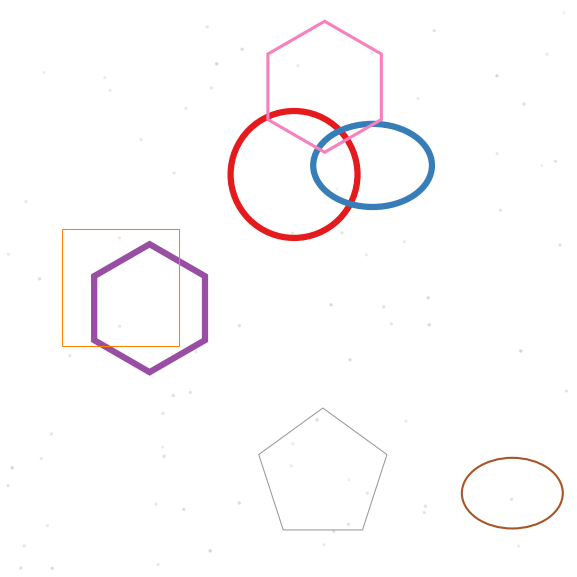[{"shape": "circle", "thickness": 3, "radius": 0.55, "center": [0.509, 0.697]}, {"shape": "oval", "thickness": 3, "radius": 0.51, "center": [0.645, 0.713]}, {"shape": "hexagon", "thickness": 3, "radius": 0.55, "center": [0.259, 0.466]}, {"shape": "square", "thickness": 0.5, "radius": 0.5, "center": [0.209, 0.501]}, {"shape": "oval", "thickness": 1, "radius": 0.44, "center": [0.887, 0.145]}, {"shape": "hexagon", "thickness": 1.5, "radius": 0.57, "center": [0.562, 0.849]}, {"shape": "pentagon", "thickness": 0.5, "radius": 0.58, "center": [0.559, 0.176]}]